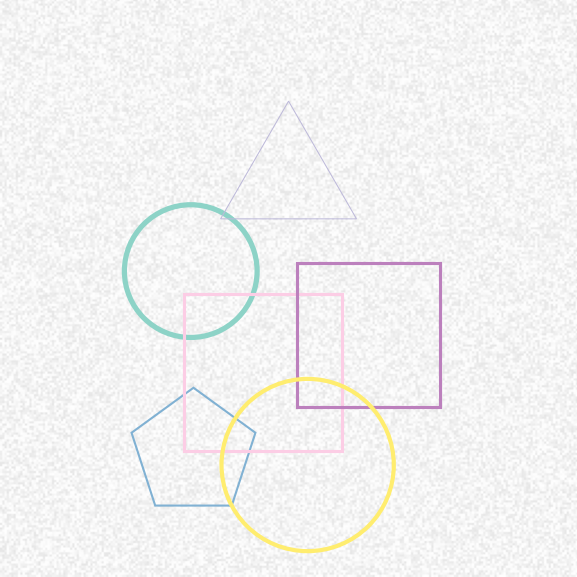[{"shape": "circle", "thickness": 2.5, "radius": 0.57, "center": [0.33, 0.53]}, {"shape": "triangle", "thickness": 0.5, "radius": 0.68, "center": [0.5, 0.688]}, {"shape": "pentagon", "thickness": 1, "radius": 0.56, "center": [0.335, 0.215]}, {"shape": "square", "thickness": 1.5, "radius": 0.68, "center": [0.455, 0.354]}, {"shape": "square", "thickness": 1.5, "radius": 0.62, "center": [0.638, 0.419]}, {"shape": "circle", "thickness": 2, "radius": 0.75, "center": [0.533, 0.194]}]